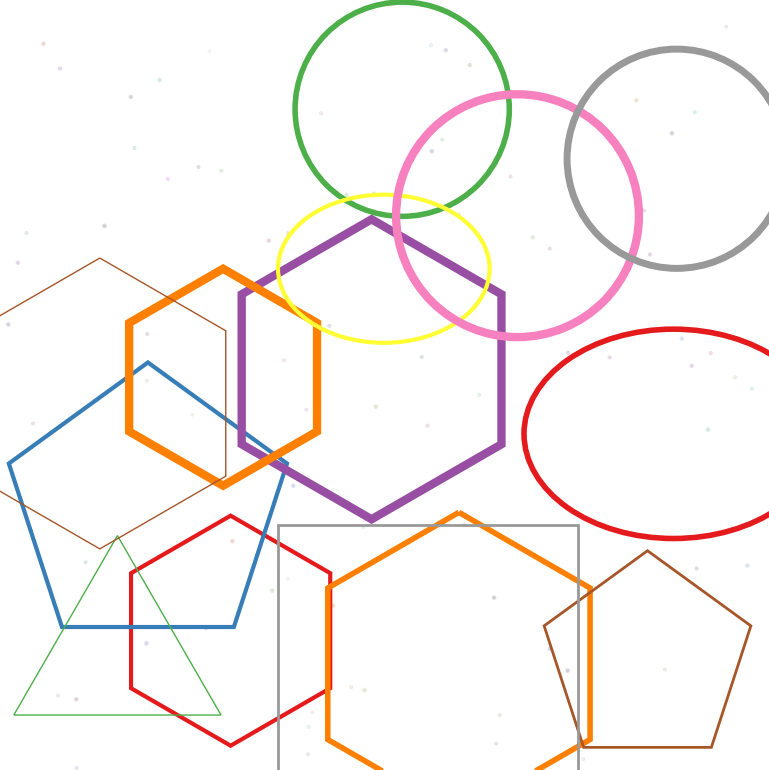[{"shape": "hexagon", "thickness": 1.5, "radius": 0.75, "center": [0.3, 0.181]}, {"shape": "oval", "thickness": 2, "radius": 0.97, "center": [0.875, 0.437]}, {"shape": "pentagon", "thickness": 1.5, "radius": 0.95, "center": [0.192, 0.339]}, {"shape": "triangle", "thickness": 0.5, "radius": 0.78, "center": [0.152, 0.149]}, {"shape": "circle", "thickness": 2, "radius": 0.7, "center": [0.522, 0.858]}, {"shape": "hexagon", "thickness": 3, "radius": 0.97, "center": [0.483, 0.52]}, {"shape": "hexagon", "thickness": 3, "radius": 0.7, "center": [0.29, 0.51]}, {"shape": "hexagon", "thickness": 2, "radius": 0.98, "center": [0.596, 0.138]}, {"shape": "oval", "thickness": 1.5, "radius": 0.69, "center": [0.498, 0.651]}, {"shape": "pentagon", "thickness": 1, "radius": 0.71, "center": [0.841, 0.144]}, {"shape": "hexagon", "thickness": 0.5, "radius": 0.94, "center": [0.13, 0.476]}, {"shape": "circle", "thickness": 3, "radius": 0.79, "center": [0.672, 0.72]}, {"shape": "square", "thickness": 1, "radius": 0.97, "center": [0.555, 0.123]}, {"shape": "circle", "thickness": 2.5, "radius": 0.71, "center": [0.879, 0.794]}]